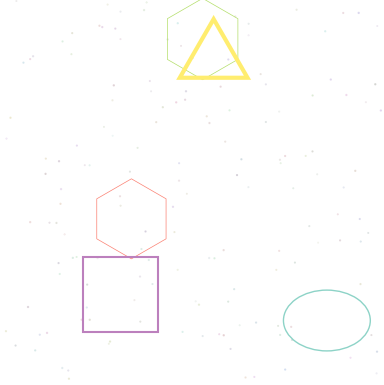[{"shape": "oval", "thickness": 1, "radius": 0.56, "center": [0.849, 0.168]}, {"shape": "hexagon", "thickness": 0.5, "radius": 0.52, "center": [0.341, 0.432]}, {"shape": "hexagon", "thickness": 0.5, "radius": 0.53, "center": [0.526, 0.899]}, {"shape": "square", "thickness": 1.5, "radius": 0.49, "center": [0.314, 0.235]}, {"shape": "triangle", "thickness": 3, "radius": 0.51, "center": [0.555, 0.849]}]